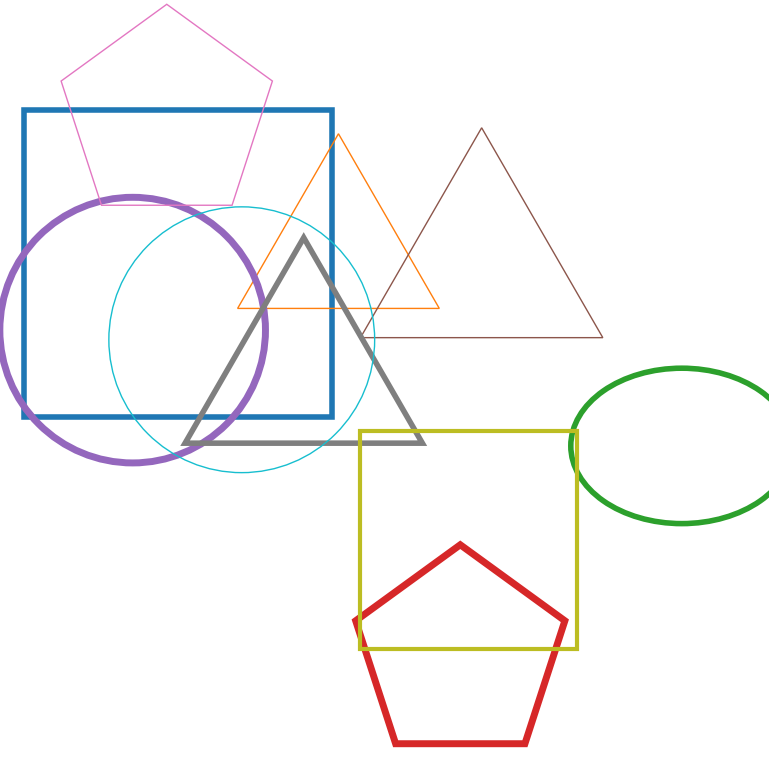[{"shape": "square", "thickness": 2, "radius": 1.0, "center": [0.231, 0.658]}, {"shape": "triangle", "thickness": 0.5, "radius": 0.76, "center": [0.44, 0.675]}, {"shape": "oval", "thickness": 2, "radius": 0.72, "center": [0.885, 0.421]}, {"shape": "pentagon", "thickness": 2.5, "radius": 0.71, "center": [0.598, 0.15]}, {"shape": "circle", "thickness": 2.5, "radius": 0.86, "center": [0.172, 0.571]}, {"shape": "triangle", "thickness": 0.5, "radius": 0.91, "center": [0.626, 0.652]}, {"shape": "pentagon", "thickness": 0.5, "radius": 0.72, "center": [0.217, 0.85]}, {"shape": "triangle", "thickness": 2, "radius": 0.89, "center": [0.394, 0.513]}, {"shape": "square", "thickness": 1.5, "radius": 0.71, "center": [0.608, 0.299]}, {"shape": "circle", "thickness": 0.5, "radius": 0.86, "center": [0.314, 0.559]}]